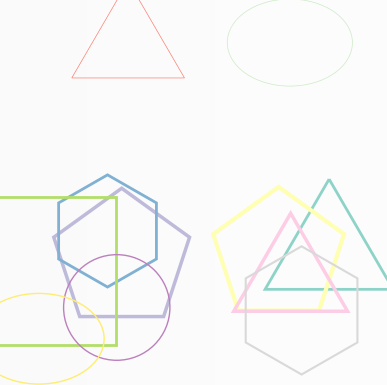[{"shape": "triangle", "thickness": 2, "radius": 0.95, "center": [0.849, 0.344]}, {"shape": "pentagon", "thickness": 3, "radius": 0.89, "center": [0.719, 0.337]}, {"shape": "pentagon", "thickness": 2.5, "radius": 0.92, "center": [0.314, 0.327]}, {"shape": "triangle", "thickness": 0.5, "radius": 0.84, "center": [0.331, 0.881]}, {"shape": "hexagon", "thickness": 2, "radius": 0.73, "center": [0.277, 0.4]}, {"shape": "square", "thickness": 2, "radius": 0.96, "center": [0.107, 0.296]}, {"shape": "triangle", "thickness": 2.5, "radius": 0.85, "center": [0.75, 0.276]}, {"shape": "hexagon", "thickness": 1.5, "radius": 0.83, "center": [0.778, 0.194]}, {"shape": "circle", "thickness": 1, "radius": 0.69, "center": [0.301, 0.201]}, {"shape": "oval", "thickness": 0.5, "radius": 0.81, "center": [0.748, 0.889]}, {"shape": "oval", "thickness": 1, "radius": 0.84, "center": [0.101, 0.12]}]